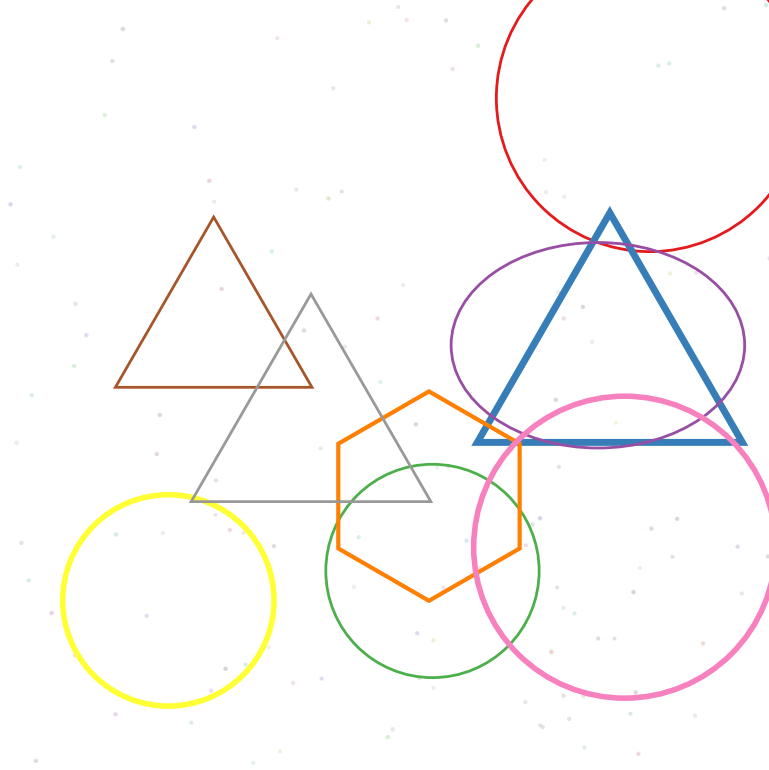[{"shape": "circle", "thickness": 1, "radius": 1.0, "center": [0.844, 0.873]}, {"shape": "triangle", "thickness": 2.5, "radius": 0.99, "center": [0.792, 0.525]}, {"shape": "circle", "thickness": 1, "radius": 0.69, "center": [0.562, 0.258]}, {"shape": "oval", "thickness": 1, "radius": 0.95, "center": [0.776, 0.552]}, {"shape": "hexagon", "thickness": 1.5, "radius": 0.68, "center": [0.557, 0.356]}, {"shape": "circle", "thickness": 2, "radius": 0.69, "center": [0.219, 0.22]}, {"shape": "triangle", "thickness": 1, "radius": 0.74, "center": [0.278, 0.571]}, {"shape": "circle", "thickness": 2, "radius": 0.98, "center": [0.811, 0.289]}, {"shape": "triangle", "thickness": 1, "radius": 0.9, "center": [0.404, 0.438]}]